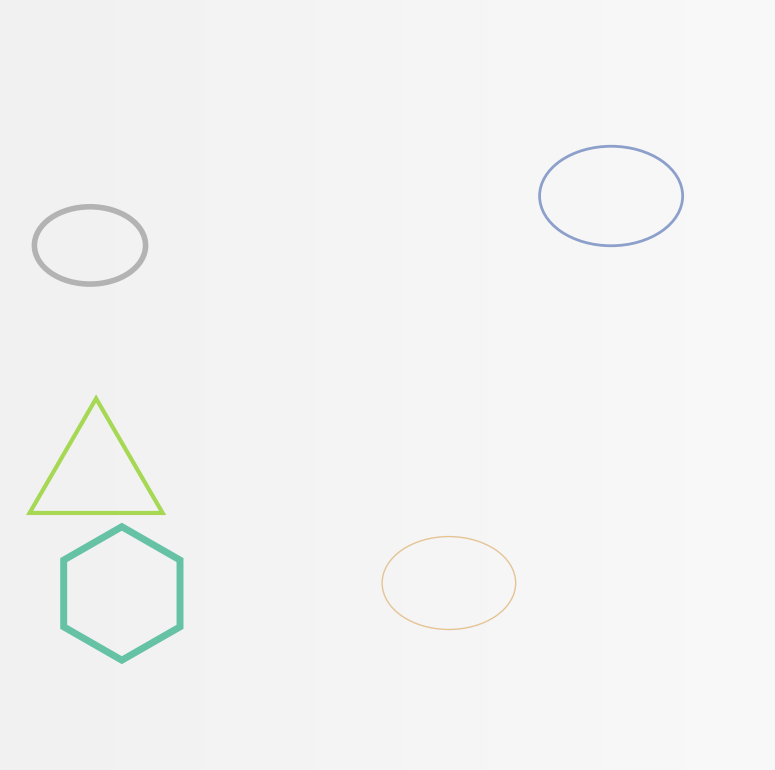[{"shape": "hexagon", "thickness": 2.5, "radius": 0.43, "center": [0.157, 0.229]}, {"shape": "oval", "thickness": 1, "radius": 0.46, "center": [0.789, 0.745]}, {"shape": "triangle", "thickness": 1.5, "radius": 0.5, "center": [0.124, 0.383]}, {"shape": "oval", "thickness": 0.5, "radius": 0.43, "center": [0.579, 0.243]}, {"shape": "oval", "thickness": 2, "radius": 0.36, "center": [0.116, 0.681]}]